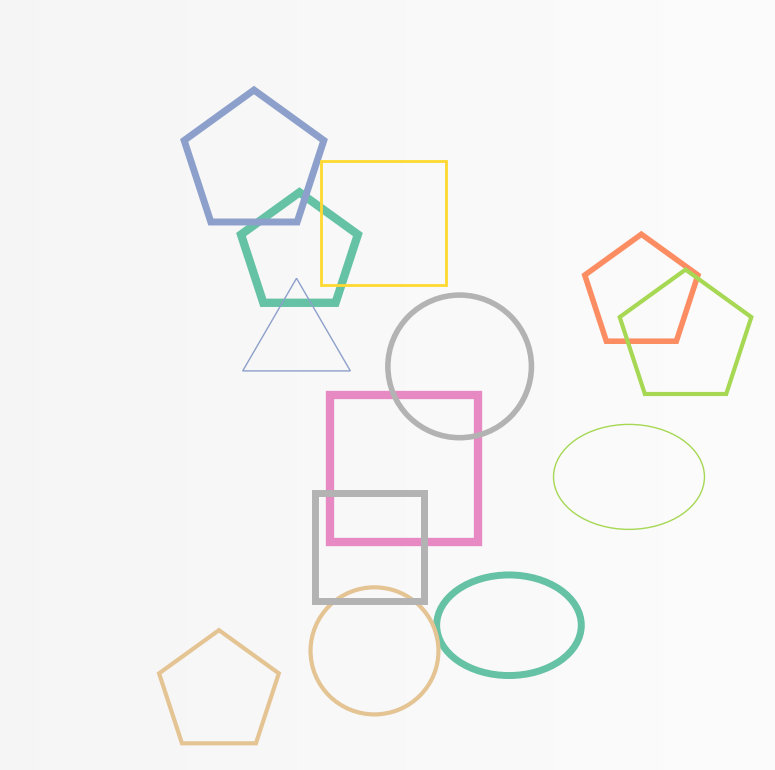[{"shape": "oval", "thickness": 2.5, "radius": 0.47, "center": [0.657, 0.188]}, {"shape": "pentagon", "thickness": 3, "radius": 0.4, "center": [0.386, 0.671]}, {"shape": "pentagon", "thickness": 2, "radius": 0.38, "center": [0.828, 0.619]}, {"shape": "pentagon", "thickness": 2.5, "radius": 0.47, "center": [0.328, 0.788]}, {"shape": "triangle", "thickness": 0.5, "radius": 0.4, "center": [0.383, 0.558]}, {"shape": "square", "thickness": 3, "radius": 0.48, "center": [0.521, 0.392]}, {"shape": "pentagon", "thickness": 1.5, "radius": 0.45, "center": [0.885, 0.561]}, {"shape": "oval", "thickness": 0.5, "radius": 0.49, "center": [0.812, 0.381]}, {"shape": "square", "thickness": 1, "radius": 0.4, "center": [0.495, 0.71]}, {"shape": "circle", "thickness": 1.5, "radius": 0.41, "center": [0.483, 0.155]}, {"shape": "pentagon", "thickness": 1.5, "radius": 0.41, "center": [0.283, 0.1]}, {"shape": "square", "thickness": 2.5, "radius": 0.35, "center": [0.477, 0.29]}, {"shape": "circle", "thickness": 2, "radius": 0.46, "center": [0.593, 0.524]}]